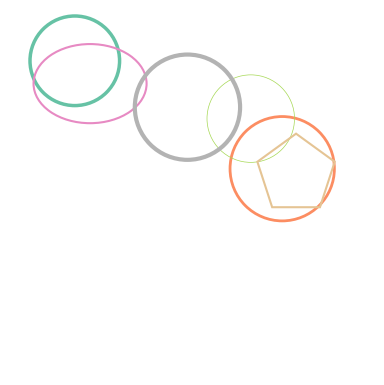[{"shape": "circle", "thickness": 2.5, "radius": 0.58, "center": [0.194, 0.842]}, {"shape": "circle", "thickness": 2, "radius": 0.68, "center": [0.733, 0.562]}, {"shape": "oval", "thickness": 1.5, "radius": 0.73, "center": [0.234, 0.783]}, {"shape": "circle", "thickness": 0.5, "radius": 0.57, "center": [0.651, 0.692]}, {"shape": "pentagon", "thickness": 1.5, "radius": 0.53, "center": [0.769, 0.547]}, {"shape": "circle", "thickness": 3, "radius": 0.68, "center": [0.487, 0.722]}]